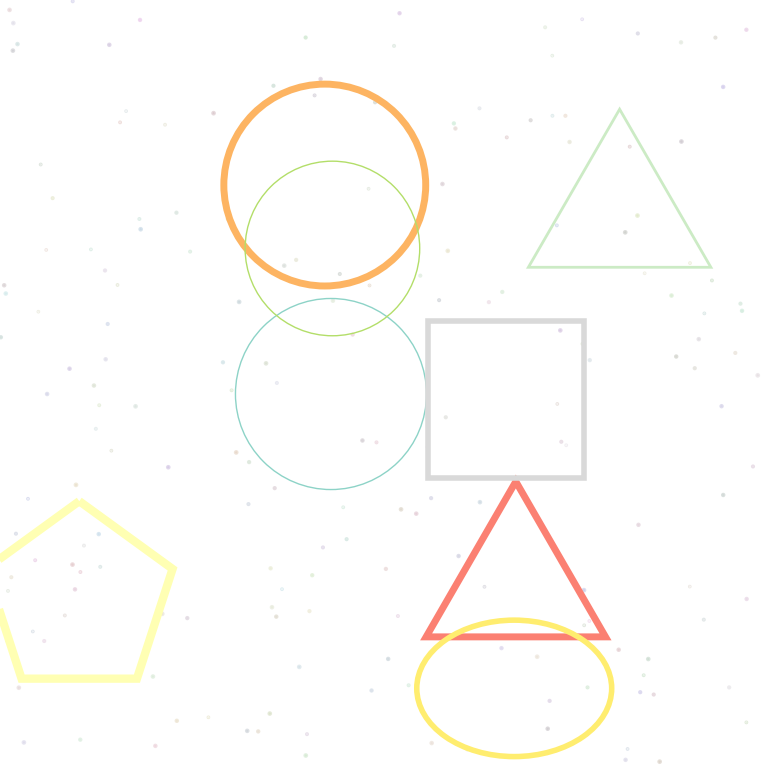[{"shape": "circle", "thickness": 0.5, "radius": 0.62, "center": [0.43, 0.488]}, {"shape": "pentagon", "thickness": 3, "radius": 0.64, "center": [0.103, 0.222]}, {"shape": "triangle", "thickness": 2.5, "radius": 0.67, "center": [0.67, 0.24]}, {"shape": "circle", "thickness": 2.5, "radius": 0.66, "center": [0.422, 0.76]}, {"shape": "circle", "thickness": 0.5, "radius": 0.57, "center": [0.432, 0.677]}, {"shape": "square", "thickness": 2, "radius": 0.51, "center": [0.657, 0.481]}, {"shape": "triangle", "thickness": 1, "radius": 0.68, "center": [0.805, 0.721]}, {"shape": "oval", "thickness": 2, "radius": 0.63, "center": [0.668, 0.106]}]